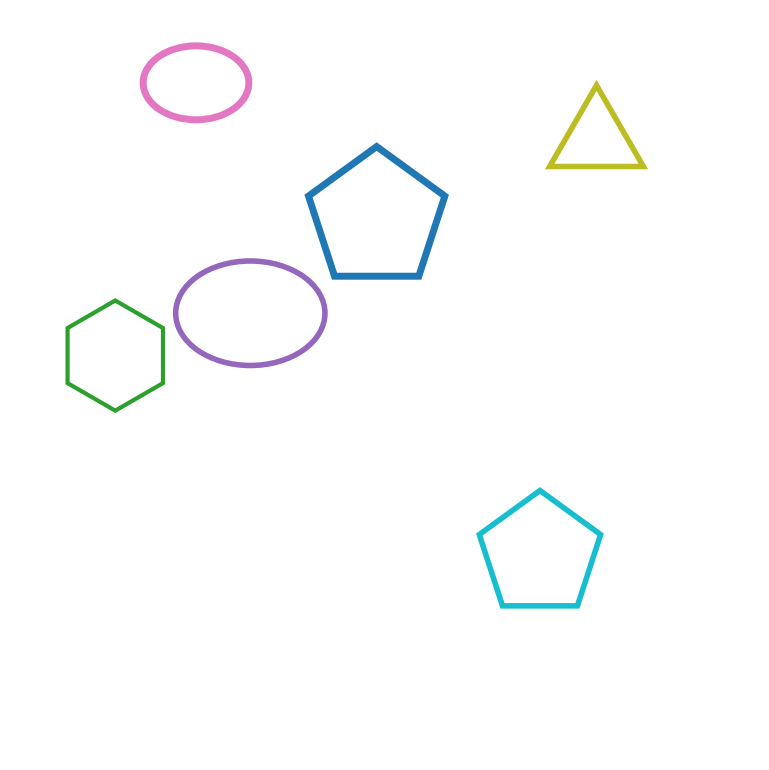[{"shape": "pentagon", "thickness": 2.5, "radius": 0.47, "center": [0.489, 0.717]}, {"shape": "hexagon", "thickness": 1.5, "radius": 0.36, "center": [0.15, 0.538]}, {"shape": "oval", "thickness": 2, "radius": 0.48, "center": [0.325, 0.593]}, {"shape": "oval", "thickness": 2.5, "radius": 0.34, "center": [0.255, 0.892]}, {"shape": "triangle", "thickness": 2, "radius": 0.35, "center": [0.775, 0.819]}, {"shape": "pentagon", "thickness": 2, "radius": 0.41, "center": [0.701, 0.28]}]